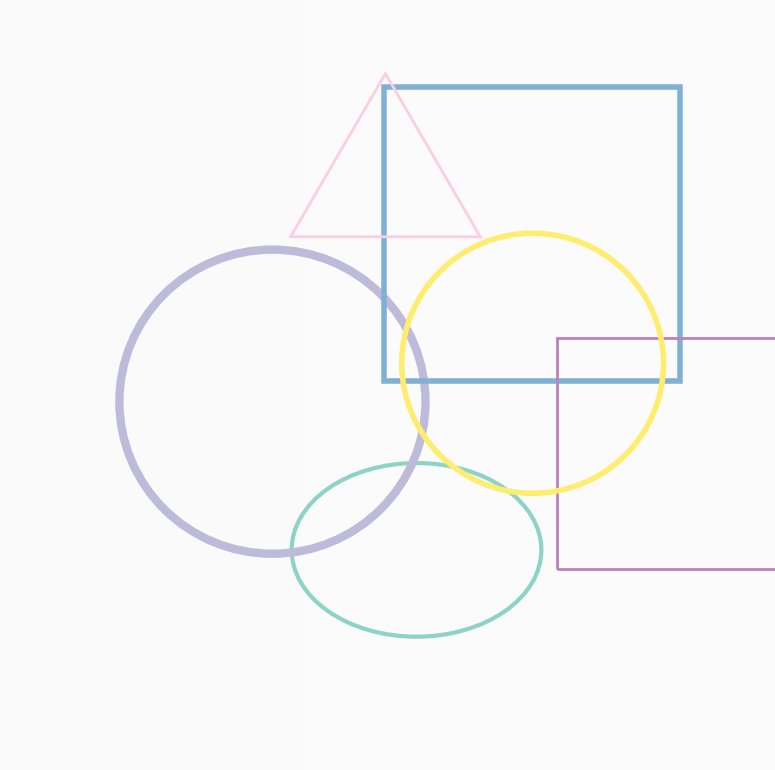[{"shape": "oval", "thickness": 1.5, "radius": 0.81, "center": [0.537, 0.286]}, {"shape": "circle", "thickness": 3, "radius": 0.99, "center": [0.352, 0.478]}, {"shape": "square", "thickness": 2, "radius": 0.95, "center": [0.686, 0.696]}, {"shape": "triangle", "thickness": 1, "radius": 0.71, "center": [0.497, 0.763]}, {"shape": "square", "thickness": 1, "radius": 0.75, "center": [0.869, 0.411]}, {"shape": "circle", "thickness": 2, "radius": 0.84, "center": [0.687, 0.528]}]